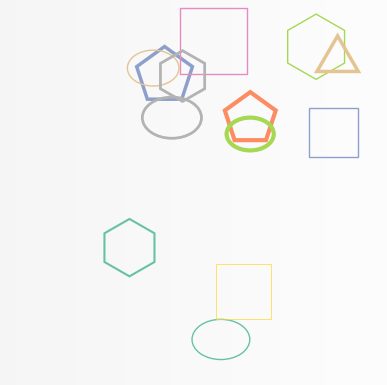[{"shape": "hexagon", "thickness": 1.5, "radius": 0.37, "center": [0.334, 0.357]}, {"shape": "oval", "thickness": 1, "radius": 0.37, "center": [0.57, 0.118]}, {"shape": "pentagon", "thickness": 3, "radius": 0.34, "center": [0.646, 0.692]}, {"shape": "pentagon", "thickness": 2.5, "radius": 0.38, "center": [0.425, 0.804]}, {"shape": "square", "thickness": 1, "radius": 0.31, "center": [0.86, 0.656]}, {"shape": "square", "thickness": 1, "radius": 0.43, "center": [0.551, 0.894]}, {"shape": "hexagon", "thickness": 1, "radius": 0.42, "center": [0.816, 0.879]}, {"shape": "oval", "thickness": 3, "radius": 0.3, "center": [0.646, 0.652]}, {"shape": "square", "thickness": 0.5, "radius": 0.36, "center": [0.629, 0.243]}, {"shape": "triangle", "thickness": 2.5, "radius": 0.31, "center": [0.871, 0.845]}, {"shape": "oval", "thickness": 1, "radius": 0.33, "center": [0.395, 0.823]}, {"shape": "oval", "thickness": 2, "radius": 0.38, "center": [0.444, 0.694]}, {"shape": "hexagon", "thickness": 2, "radius": 0.33, "center": [0.471, 0.802]}]